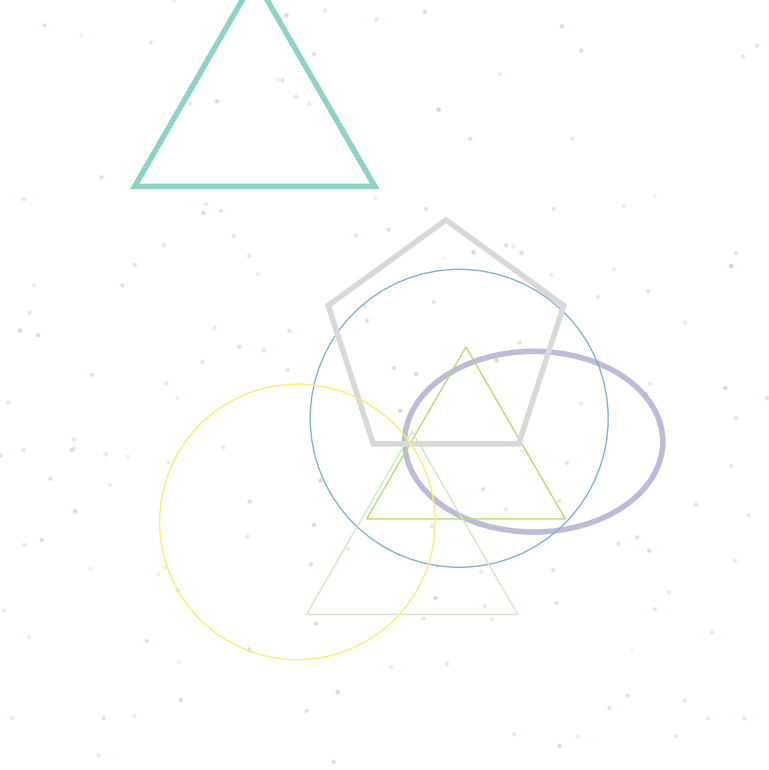[{"shape": "triangle", "thickness": 2, "radius": 0.9, "center": [0.331, 0.848]}, {"shape": "oval", "thickness": 2, "radius": 0.84, "center": [0.693, 0.426]}, {"shape": "circle", "thickness": 0.5, "radius": 0.97, "center": [0.596, 0.457]}, {"shape": "triangle", "thickness": 0.5, "radius": 0.74, "center": [0.605, 0.401]}, {"shape": "pentagon", "thickness": 2, "radius": 0.8, "center": [0.579, 0.554]}, {"shape": "triangle", "thickness": 0.5, "radius": 0.79, "center": [0.535, 0.281]}, {"shape": "circle", "thickness": 0.5, "radius": 0.89, "center": [0.386, 0.322]}]